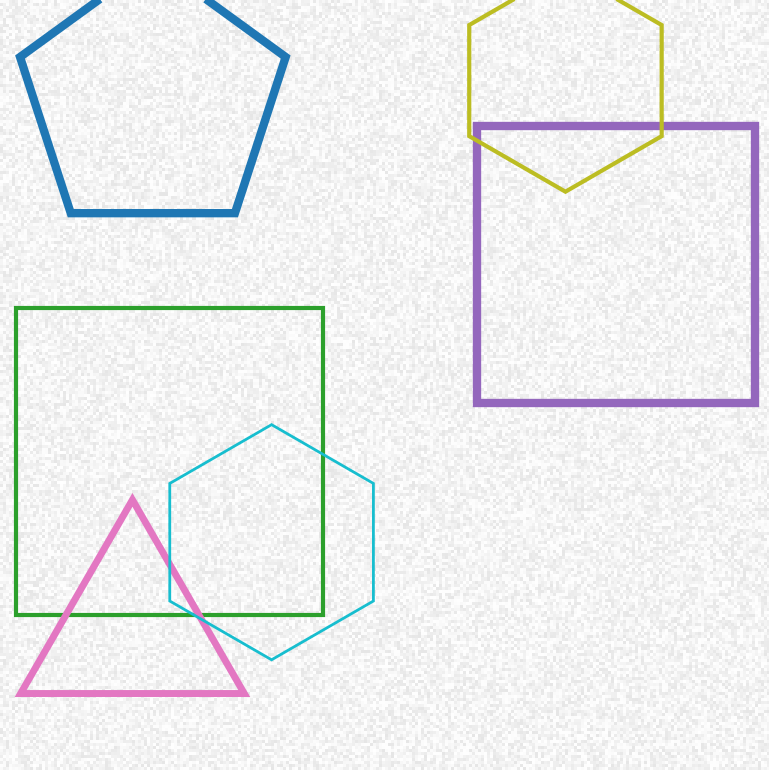[{"shape": "pentagon", "thickness": 3, "radius": 0.91, "center": [0.199, 0.87]}, {"shape": "square", "thickness": 1.5, "radius": 1.0, "center": [0.22, 0.401]}, {"shape": "square", "thickness": 3, "radius": 0.9, "center": [0.8, 0.657]}, {"shape": "triangle", "thickness": 2.5, "radius": 0.84, "center": [0.172, 0.183]}, {"shape": "hexagon", "thickness": 1.5, "radius": 0.72, "center": [0.734, 0.895]}, {"shape": "hexagon", "thickness": 1, "radius": 0.76, "center": [0.353, 0.296]}]